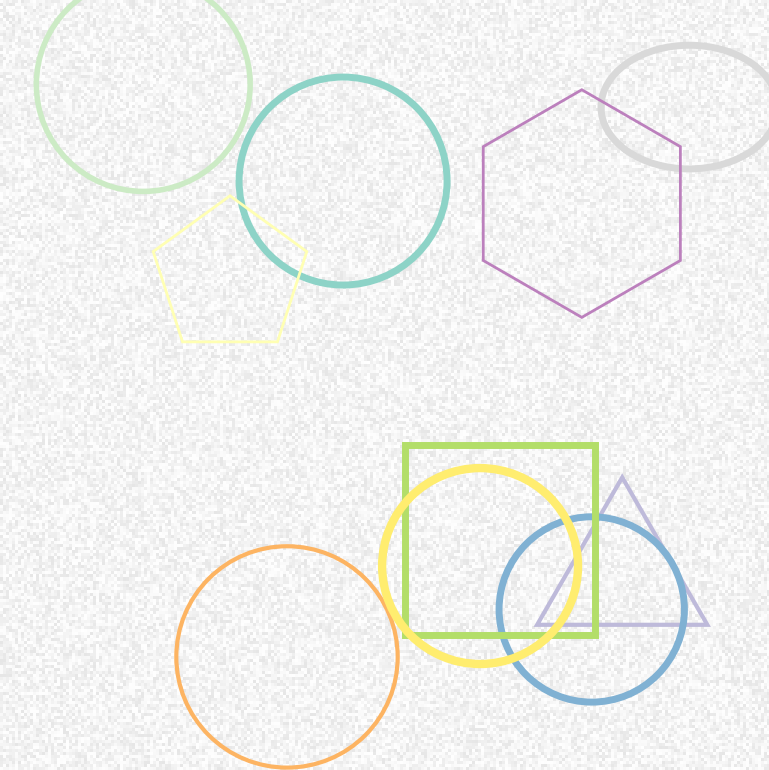[{"shape": "circle", "thickness": 2.5, "radius": 0.68, "center": [0.446, 0.765]}, {"shape": "pentagon", "thickness": 1, "radius": 0.52, "center": [0.299, 0.641]}, {"shape": "triangle", "thickness": 1.5, "radius": 0.64, "center": [0.808, 0.252]}, {"shape": "circle", "thickness": 2.5, "radius": 0.6, "center": [0.768, 0.209]}, {"shape": "circle", "thickness": 1.5, "radius": 0.72, "center": [0.373, 0.147]}, {"shape": "square", "thickness": 2.5, "radius": 0.62, "center": [0.649, 0.299]}, {"shape": "oval", "thickness": 2.5, "radius": 0.57, "center": [0.895, 0.861]}, {"shape": "hexagon", "thickness": 1, "radius": 0.74, "center": [0.756, 0.736]}, {"shape": "circle", "thickness": 2, "radius": 0.69, "center": [0.186, 0.89]}, {"shape": "circle", "thickness": 3, "radius": 0.64, "center": [0.623, 0.265]}]